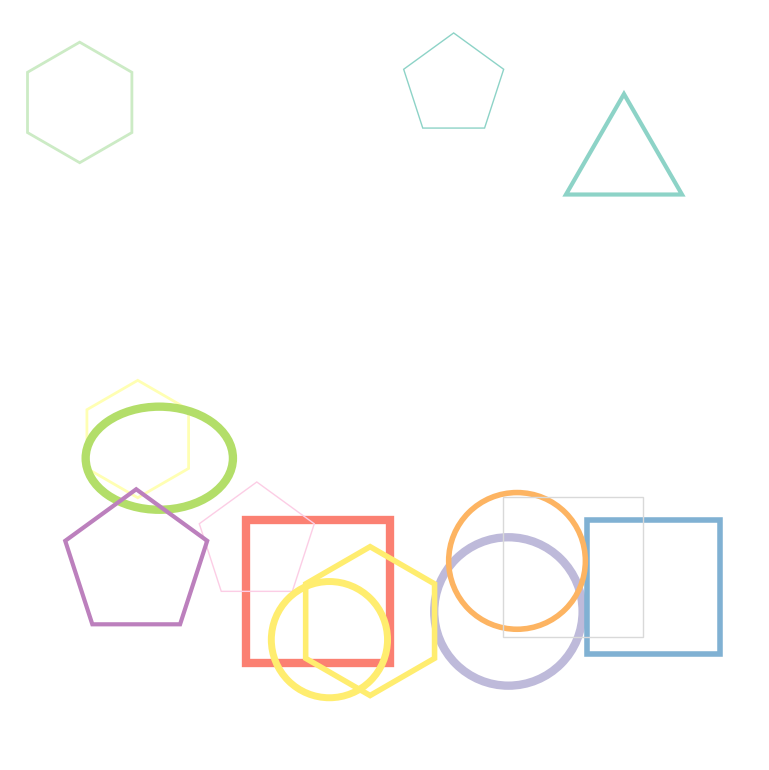[{"shape": "triangle", "thickness": 1.5, "radius": 0.44, "center": [0.81, 0.791]}, {"shape": "pentagon", "thickness": 0.5, "radius": 0.34, "center": [0.589, 0.889]}, {"shape": "hexagon", "thickness": 1, "radius": 0.38, "center": [0.179, 0.43]}, {"shape": "circle", "thickness": 3, "radius": 0.48, "center": [0.66, 0.206]}, {"shape": "square", "thickness": 3, "radius": 0.47, "center": [0.413, 0.232]}, {"shape": "square", "thickness": 2, "radius": 0.43, "center": [0.849, 0.238]}, {"shape": "circle", "thickness": 2, "radius": 0.44, "center": [0.671, 0.272]}, {"shape": "oval", "thickness": 3, "radius": 0.48, "center": [0.207, 0.405]}, {"shape": "pentagon", "thickness": 0.5, "radius": 0.39, "center": [0.333, 0.296]}, {"shape": "square", "thickness": 0.5, "radius": 0.45, "center": [0.745, 0.263]}, {"shape": "pentagon", "thickness": 1.5, "radius": 0.48, "center": [0.177, 0.268]}, {"shape": "hexagon", "thickness": 1, "radius": 0.39, "center": [0.103, 0.867]}, {"shape": "circle", "thickness": 2.5, "radius": 0.38, "center": [0.428, 0.169]}, {"shape": "hexagon", "thickness": 2, "radius": 0.48, "center": [0.481, 0.193]}]